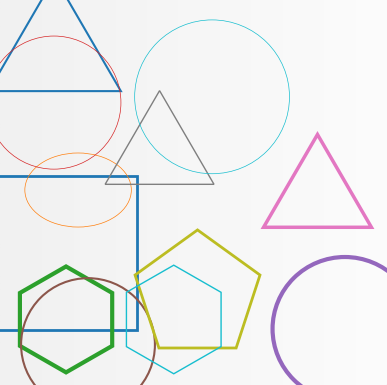[{"shape": "triangle", "thickness": 1.5, "radius": 0.99, "center": [0.141, 0.862]}, {"shape": "square", "thickness": 2, "radius": 1.0, "center": [0.153, 0.343]}, {"shape": "oval", "thickness": 0.5, "radius": 0.69, "center": [0.202, 0.506]}, {"shape": "hexagon", "thickness": 3, "radius": 0.69, "center": [0.17, 0.17]}, {"shape": "circle", "thickness": 0.5, "radius": 0.86, "center": [0.139, 0.734]}, {"shape": "circle", "thickness": 3, "radius": 0.93, "center": [0.89, 0.146]}, {"shape": "circle", "thickness": 1.5, "radius": 0.86, "center": [0.227, 0.105]}, {"shape": "triangle", "thickness": 2.5, "radius": 0.8, "center": [0.819, 0.49]}, {"shape": "triangle", "thickness": 1, "radius": 0.81, "center": [0.412, 0.602]}, {"shape": "pentagon", "thickness": 2, "radius": 0.85, "center": [0.51, 0.233]}, {"shape": "hexagon", "thickness": 1, "radius": 0.71, "center": [0.448, 0.17]}, {"shape": "circle", "thickness": 0.5, "radius": 1.0, "center": [0.547, 0.749]}]